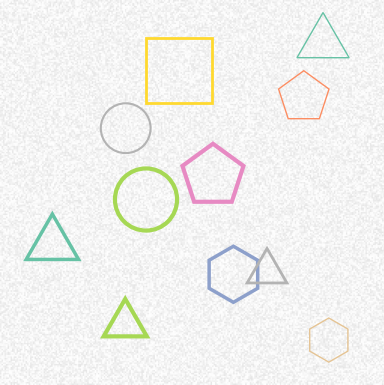[{"shape": "triangle", "thickness": 1, "radius": 0.39, "center": [0.839, 0.889]}, {"shape": "triangle", "thickness": 2.5, "radius": 0.39, "center": [0.136, 0.365]}, {"shape": "pentagon", "thickness": 1, "radius": 0.34, "center": [0.789, 0.747]}, {"shape": "hexagon", "thickness": 2.5, "radius": 0.36, "center": [0.606, 0.288]}, {"shape": "pentagon", "thickness": 3, "radius": 0.42, "center": [0.553, 0.543]}, {"shape": "circle", "thickness": 3, "radius": 0.4, "center": [0.379, 0.482]}, {"shape": "triangle", "thickness": 3, "radius": 0.32, "center": [0.325, 0.159]}, {"shape": "square", "thickness": 2, "radius": 0.43, "center": [0.465, 0.817]}, {"shape": "hexagon", "thickness": 1, "radius": 0.29, "center": [0.854, 0.117]}, {"shape": "triangle", "thickness": 2, "radius": 0.3, "center": [0.694, 0.295]}, {"shape": "circle", "thickness": 1.5, "radius": 0.32, "center": [0.326, 0.667]}]